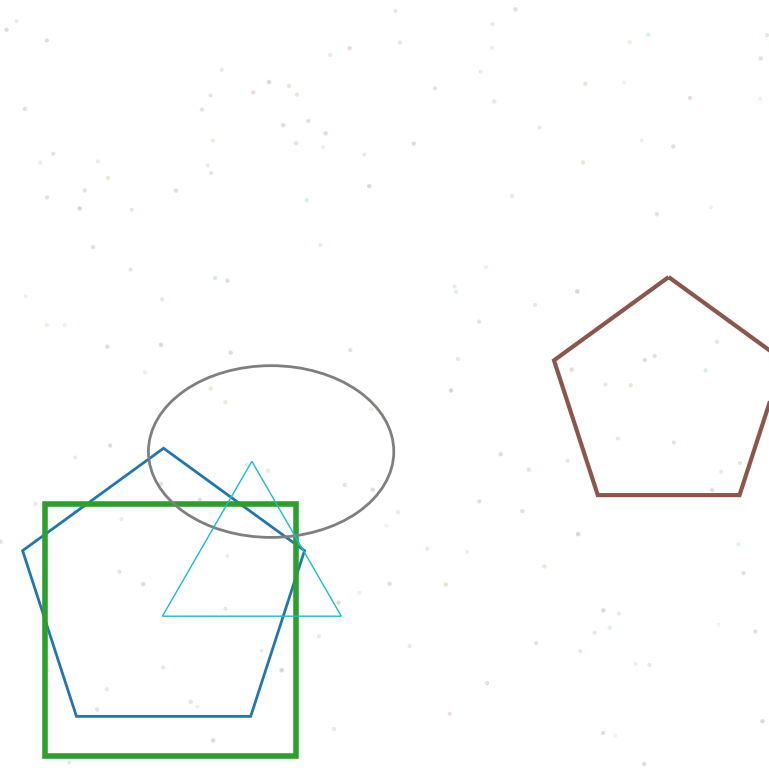[{"shape": "pentagon", "thickness": 1, "radius": 0.96, "center": [0.212, 0.225]}, {"shape": "square", "thickness": 2, "radius": 0.82, "center": [0.221, 0.182]}, {"shape": "pentagon", "thickness": 1.5, "radius": 0.78, "center": [0.868, 0.484]}, {"shape": "oval", "thickness": 1, "radius": 0.8, "center": [0.352, 0.414]}, {"shape": "triangle", "thickness": 0.5, "radius": 0.67, "center": [0.327, 0.267]}]